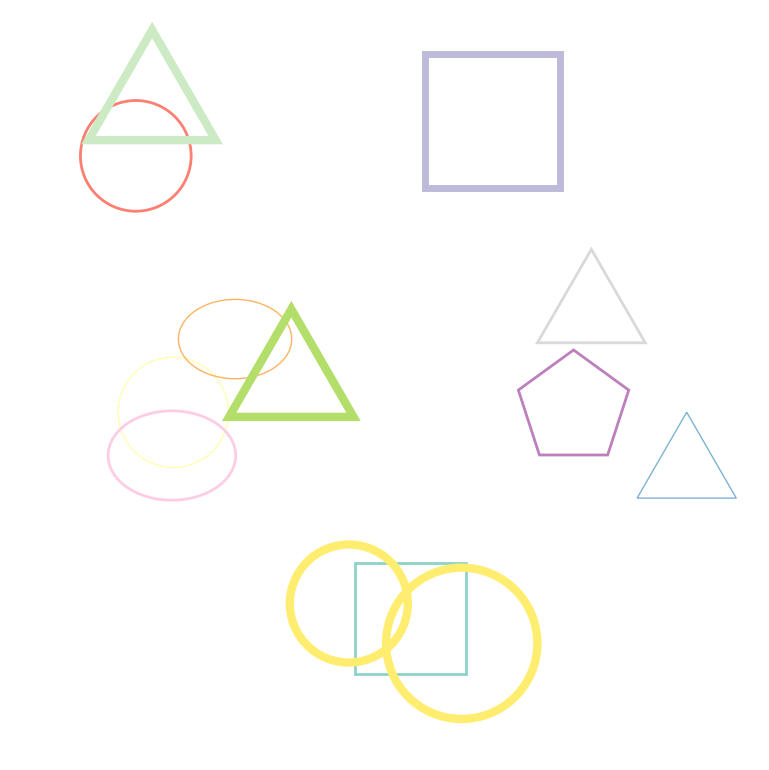[{"shape": "square", "thickness": 1, "radius": 0.36, "center": [0.533, 0.197]}, {"shape": "circle", "thickness": 0.5, "radius": 0.36, "center": [0.225, 0.465]}, {"shape": "square", "thickness": 2.5, "radius": 0.44, "center": [0.64, 0.842]}, {"shape": "circle", "thickness": 1, "radius": 0.36, "center": [0.176, 0.798]}, {"shape": "triangle", "thickness": 0.5, "radius": 0.37, "center": [0.892, 0.39]}, {"shape": "oval", "thickness": 0.5, "radius": 0.37, "center": [0.305, 0.56]}, {"shape": "triangle", "thickness": 3, "radius": 0.47, "center": [0.378, 0.505]}, {"shape": "oval", "thickness": 1, "radius": 0.41, "center": [0.223, 0.408]}, {"shape": "triangle", "thickness": 1, "radius": 0.4, "center": [0.768, 0.595]}, {"shape": "pentagon", "thickness": 1, "radius": 0.38, "center": [0.745, 0.47]}, {"shape": "triangle", "thickness": 3, "radius": 0.48, "center": [0.198, 0.866]}, {"shape": "circle", "thickness": 3, "radius": 0.49, "center": [0.6, 0.164]}, {"shape": "circle", "thickness": 3, "radius": 0.38, "center": [0.453, 0.216]}]